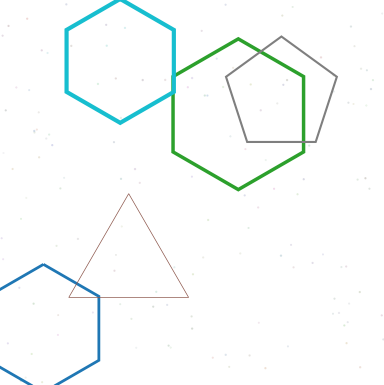[{"shape": "hexagon", "thickness": 2, "radius": 0.83, "center": [0.113, 0.147]}, {"shape": "hexagon", "thickness": 2.5, "radius": 0.98, "center": [0.619, 0.703]}, {"shape": "triangle", "thickness": 0.5, "radius": 0.9, "center": [0.334, 0.317]}, {"shape": "pentagon", "thickness": 1.5, "radius": 0.76, "center": [0.731, 0.754]}, {"shape": "hexagon", "thickness": 3, "radius": 0.8, "center": [0.312, 0.842]}]